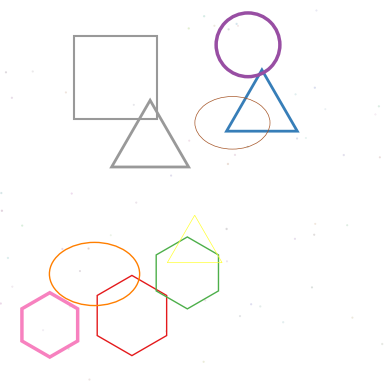[{"shape": "hexagon", "thickness": 1, "radius": 0.52, "center": [0.343, 0.18]}, {"shape": "triangle", "thickness": 2, "radius": 0.53, "center": [0.68, 0.712]}, {"shape": "hexagon", "thickness": 1, "radius": 0.47, "center": [0.487, 0.291]}, {"shape": "circle", "thickness": 2.5, "radius": 0.41, "center": [0.644, 0.884]}, {"shape": "oval", "thickness": 1, "radius": 0.59, "center": [0.246, 0.288]}, {"shape": "triangle", "thickness": 0.5, "radius": 0.41, "center": [0.506, 0.359]}, {"shape": "oval", "thickness": 0.5, "radius": 0.49, "center": [0.604, 0.681]}, {"shape": "hexagon", "thickness": 2.5, "radius": 0.42, "center": [0.129, 0.156]}, {"shape": "triangle", "thickness": 2, "radius": 0.58, "center": [0.39, 0.624]}, {"shape": "square", "thickness": 1.5, "radius": 0.54, "center": [0.299, 0.799]}]